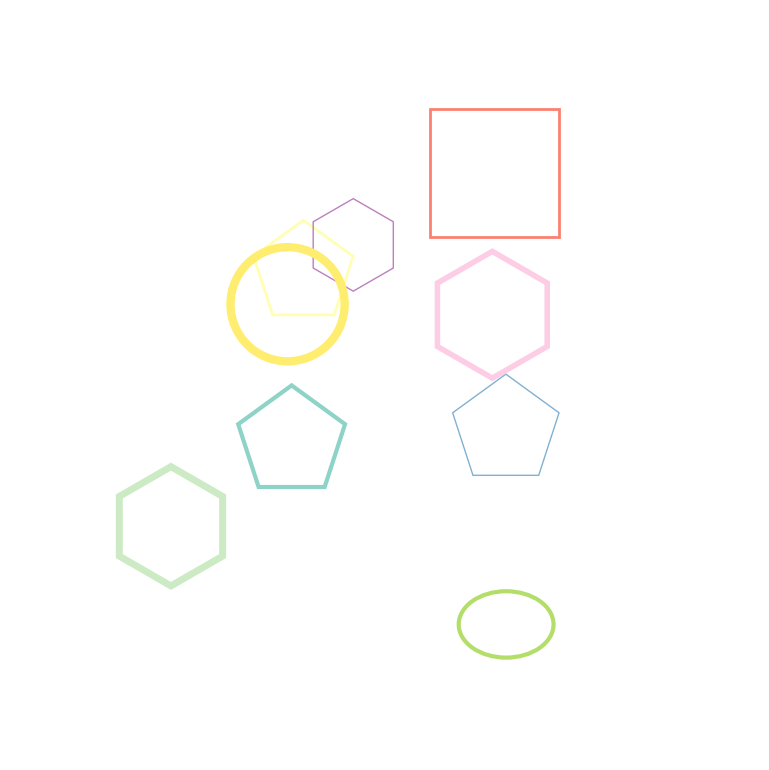[{"shape": "pentagon", "thickness": 1.5, "radius": 0.36, "center": [0.379, 0.427]}, {"shape": "pentagon", "thickness": 1, "radius": 0.34, "center": [0.394, 0.646]}, {"shape": "square", "thickness": 1, "radius": 0.42, "center": [0.642, 0.776]}, {"shape": "pentagon", "thickness": 0.5, "radius": 0.36, "center": [0.657, 0.441]}, {"shape": "oval", "thickness": 1.5, "radius": 0.31, "center": [0.657, 0.189]}, {"shape": "hexagon", "thickness": 2, "radius": 0.41, "center": [0.639, 0.591]}, {"shape": "hexagon", "thickness": 0.5, "radius": 0.3, "center": [0.459, 0.682]}, {"shape": "hexagon", "thickness": 2.5, "radius": 0.39, "center": [0.222, 0.317]}, {"shape": "circle", "thickness": 3, "radius": 0.37, "center": [0.373, 0.605]}]